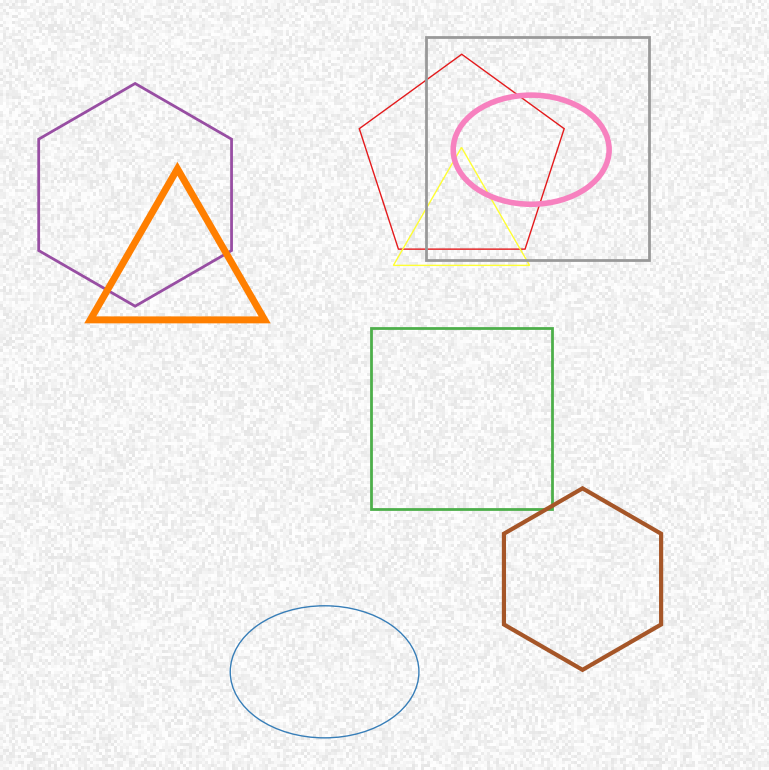[{"shape": "pentagon", "thickness": 0.5, "radius": 0.7, "center": [0.6, 0.79]}, {"shape": "oval", "thickness": 0.5, "radius": 0.61, "center": [0.422, 0.128]}, {"shape": "square", "thickness": 1, "radius": 0.59, "center": [0.599, 0.456]}, {"shape": "hexagon", "thickness": 1, "radius": 0.72, "center": [0.175, 0.747]}, {"shape": "triangle", "thickness": 2.5, "radius": 0.65, "center": [0.23, 0.65]}, {"shape": "triangle", "thickness": 0.5, "radius": 0.51, "center": [0.599, 0.706]}, {"shape": "hexagon", "thickness": 1.5, "radius": 0.59, "center": [0.757, 0.248]}, {"shape": "oval", "thickness": 2, "radius": 0.51, "center": [0.69, 0.806]}, {"shape": "square", "thickness": 1, "radius": 0.73, "center": [0.698, 0.807]}]